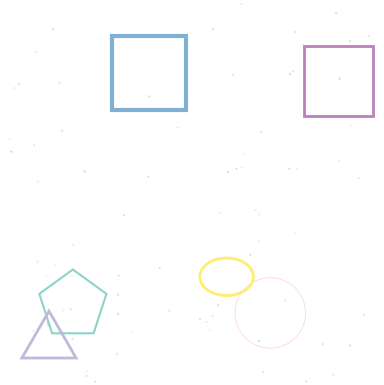[{"shape": "pentagon", "thickness": 1.5, "radius": 0.46, "center": [0.189, 0.208]}, {"shape": "triangle", "thickness": 2, "radius": 0.41, "center": [0.127, 0.111]}, {"shape": "square", "thickness": 3, "radius": 0.48, "center": [0.386, 0.811]}, {"shape": "circle", "thickness": 0.5, "radius": 0.46, "center": [0.702, 0.187]}, {"shape": "square", "thickness": 2, "radius": 0.45, "center": [0.88, 0.789]}, {"shape": "oval", "thickness": 2, "radius": 0.35, "center": [0.589, 0.281]}]